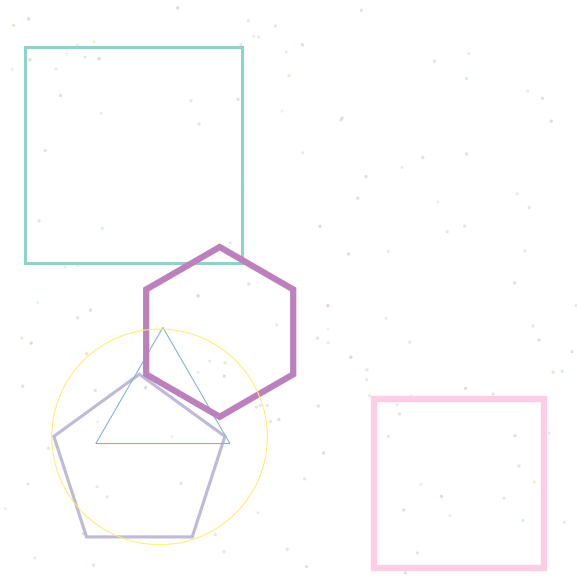[{"shape": "square", "thickness": 1.5, "radius": 0.94, "center": [0.231, 0.731]}, {"shape": "pentagon", "thickness": 1.5, "radius": 0.78, "center": [0.241, 0.195]}, {"shape": "triangle", "thickness": 0.5, "radius": 0.67, "center": [0.282, 0.298]}, {"shape": "square", "thickness": 3, "radius": 0.74, "center": [0.795, 0.162]}, {"shape": "hexagon", "thickness": 3, "radius": 0.73, "center": [0.38, 0.424]}, {"shape": "circle", "thickness": 0.5, "radius": 0.93, "center": [0.276, 0.243]}]